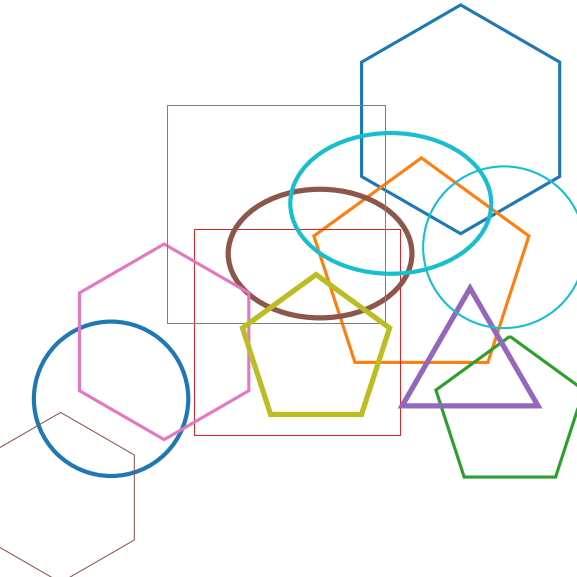[{"shape": "circle", "thickness": 2, "radius": 0.67, "center": [0.192, 0.309]}, {"shape": "hexagon", "thickness": 1.5, "radius": 0.99, "center": [0.798, 0.793]}, {"shape": "pentagon", "thickness": 1.5, "radius": 0.98, "center": [0.73, 0.53]}, {"shape": "pentagon", "thickness": 1.5, "radius": 0.67, "center": [0.883, 0.282]}, {"shape": "square", "thickness": 0.5, "radius": 0.89, "center": [0.514, 0.425]}, {"shape": "triangle", "thickness": 2.5, "radius": 0.68, "center": [0.814, 0.364]}, {"shape": "hexagon", "thickness": 0.5, "radius": 0.74, "center": [0.105, 0.138]}, {"shape": "oval", "thickness": 2.5, "radius": 0.8, "center": [0.554, 0.56]}, {"shape": "hexagon", "thickness": 1.5, "radius": 0.85, "center": [0.284, 0.407]}, {"shape": "square", "thickness": 0.5, "radius": 0.94, "center": [0.478, 0.628]}, {"shape": "pentagon", "thickness": 2.5, "radius": 0.67, "center": [0.547, 0.39]}, {"shape": "oval", "thickness": 2, "radius": 0.87, "center": [0.677, 0.647]}, {"shape": "circle", "thickness": 1, "radius": 0.7, "center": [0.873, 0.571]}]